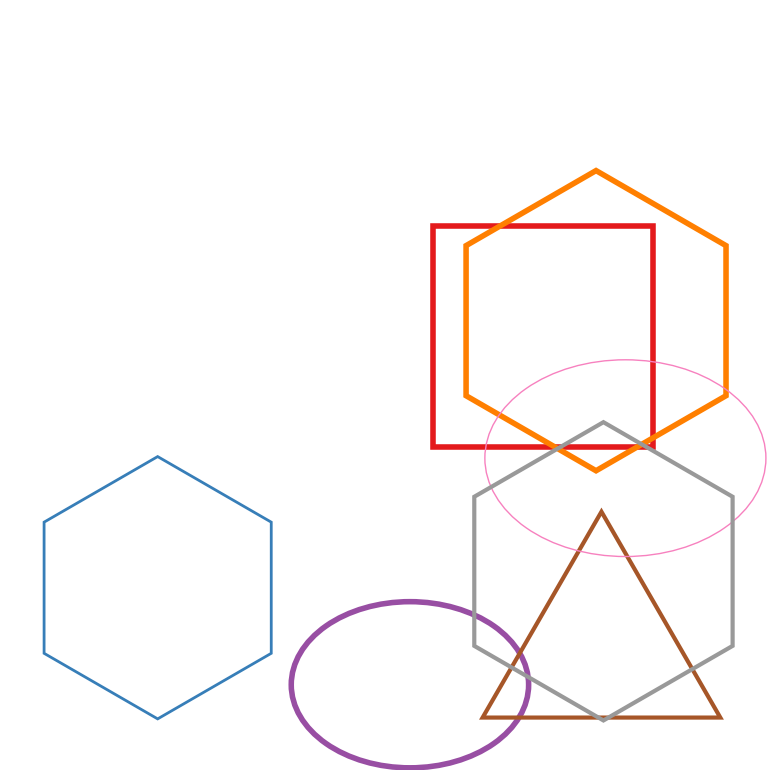[{"shape": "square", "thickness": 2, "radius": 0.72, "center": [0.705, 0.563]}, {"shape": "hexagon", "thickness": 1, "radius": 0.85, "center": [0.205, 0.237]}, {"shape": "oval", "thickness": 2, "radius": 0.77, "center": [0.532, 0.111]}, {"shape": "hexagon", "thickness": 2, "radius": 0.97, "center": [0.774, 0.584]}, {"shape": "triangle", "thickness": 1.5, "radius": 0.89, "center": [0.781, 0.157]}, {"shape": "oval", "thickness": 0.5, "radius": 0.91, "center": [0.812, 0.405]}, {"shape": "hexagon", "thickness": 1.5, "radius": 0.97, "center": [0.784, 0.258]}]